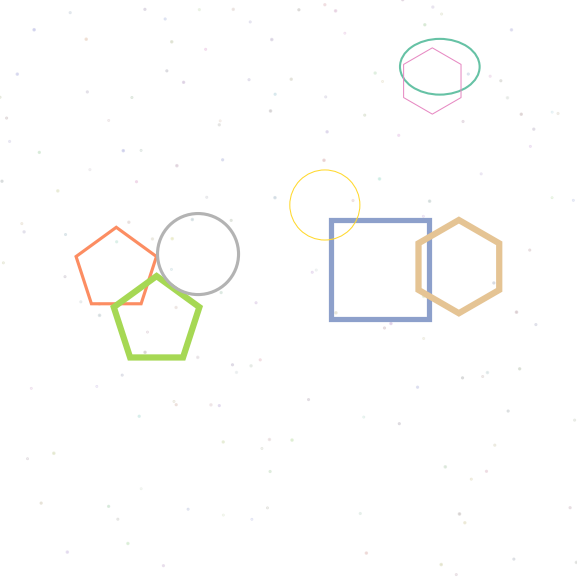[{"shape": "oval", "thickness": 1, "radius": 0.34, "center": [0.762, 0.884]}, {"shape": "pentagon", "thickness": 1.5, "radius": 0.37, "center": [0.201, 0.532]}, {"shape": "square", "thickness": 2.5, "radius": 0.42, "center": [0.658, 0.532]}, {"shape": "hexagon", "thickness": 0.5, "radius": 0.29, "center": [0.749, 0.859]}, {"shape": "pentagon", "thickness": 3, "radius": 0.39, "center": [0.271, 0.443]}, {"shape": "circle", "thickness": 0.5, "radius": 0.3, "center": [0.563, 0.644]}, {"shape": "hexagon", "thickness": 3, "radius": 0.4, "center": [0.795, 0.537]}, {"shape": "circle", "thickness": 1.5, "radius": 0.35, "center": [0.343, 0.559]}]